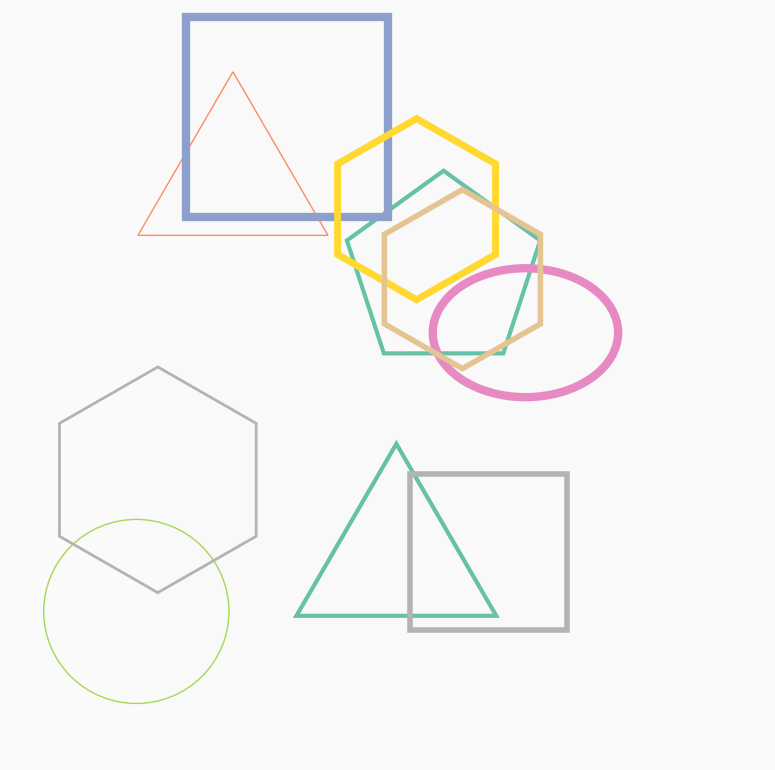[{"shape": "pentagon", "thickness": 1.5, "radius": 0.66, "center": [0.572, 0.647]}, {"shape": "triangle", "thickness": 1.5, "radius": 0.74, "center": [0.511, 0.275]}, {"shape": "triangle", "thickness": 0.5, "radius": 0.71, "center": [0.301, 0.765]}, {"shape": "square", "thickness": 3, "radius": 0.65, "center": [0.37, 0.848]}, {"shape": "oval", "thickness": 3, "radius": 0.6, "center": [0.678, 0.568]}, {"shape": "circle", "thickness": 0.5, "radius": 0.6, "center": [0.176, 0.206]}, {"shape": "hexagon", "thickness": 2.5, "radius": 0.59, "center": [0.538, 0.728]}, {"shape": "hexagon", "thickness": 2, "radius": 0.58, "center": [0.597, 0.637]}, {"shape": "hexagon", "thickness": 1, "radius": 0.73, "center": [0.204, 0.377]}, {"shape": "square", "thickness": 2, "radius": 0.51, "center": [0.63, 0.283]}]